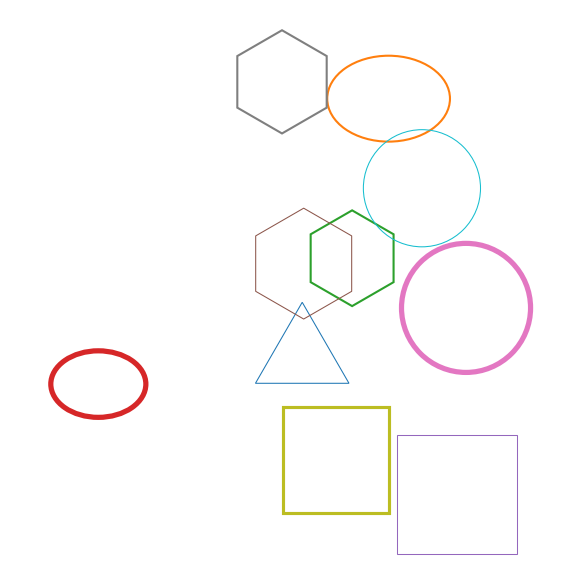[{"shape": "triangle", "thickness": 0.5, "radius": 0.47, "center": [0.523, 0.382]}, {"shape": "oval", "thickness": 1, "radius": 0.53, "center": [0.673, 0.828]}, {"shape": "hexagon", "thickness": 1, "radius": 0.41, "center": [0.61, 0.552]}, {"shape": "oval", "thickness": 2.5, "radius": 0.41, "center": [0.17, 0.334]}, {"shape": "square", "thickness": 0.5, "radius": 0.52, "center": [0.791, 0.143]}, {"shape": "hexagon", "thickness": 0.5, "radius": 0.48, "center": [0.526, 0.543]}, {"shape": "circle", "thickness": 2.5, "radius": 0.56, "center": [0.807, 0.466]}, {"shape": "hexagon", "thickness": 1, "radius": 0.45, "center": [0.488, 0.857]}, {"shape": "square", "thickness": 1.5, "radius": 0.46, "center": [0.583, 0.202]}, {"shape": "circle", "thickness": 0.5, "radius": 0.51, "center": [0.731, 0.673]}]